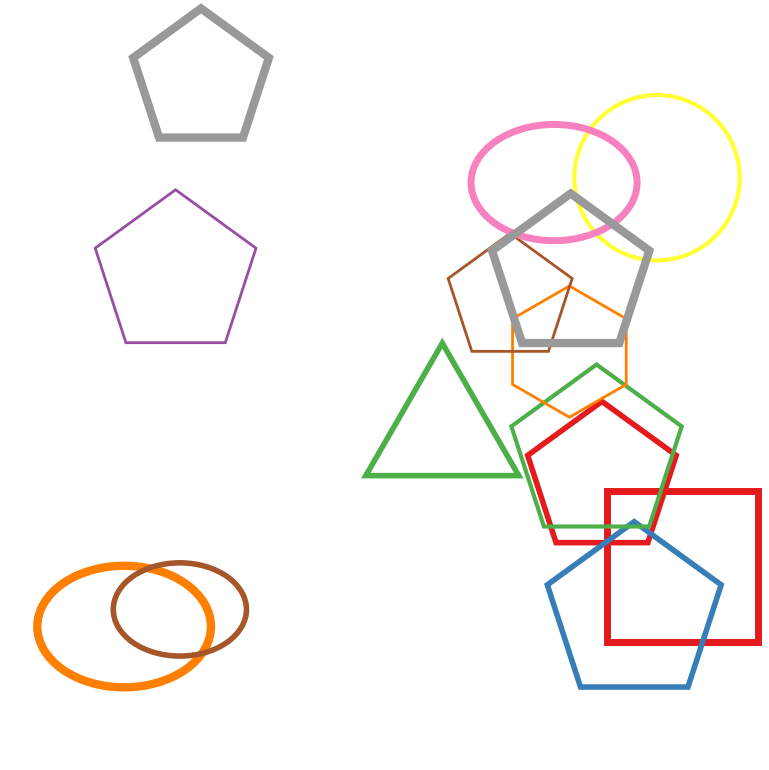[{"shape": "pentagon", "thickness": 2, "radius": 0.51, "center": [0.782, 0.377]}, {"shape": "square", "thickness": 2.5, "radius": 0.49, "center": [0.886, 0.265]}, {"shape": "pentagon", "thickness": 2, "radius": 0.59, "center": [0.824, 0.204]}, {"shape": "pentagon", "thickness": 1.5, "radius": 0.58, "center": [0.775, 0.41]}, {"shape": "triangle", "thickness": 2, "radius": 0.57, "center": [0.574, 0.44]}, {"shape": "pentagon", "thickness": 1, "radius": 0.55, "center": [0.228, 0.644]}, {"shape": "hexagon", "thickness": 1, "radius": 0.43, "center": [0.739, 0.543]}, {"shape": "oval", "thickness": 3, "radius": 0.56, "center": [0.161, 0.186]}, {"shape": "circle", "thickness": 1.5, "radius": 0.54, "center": [0.853, 0.769]}, {"shape": "pentagon", "thickness": 1, "radius": 0.42, "center": [0.663, 0.612]}, {"shape": "oval", "thickness": 2, "radius": 0.43, "center": [0.234, 0.208]}, {"shape": "oval", "thickness": 2.5, "radius": 0.54, "center": [0.72, 0.763]}, {"shape": "pentagon", "thickness": 3, "radius": 0.54, "center": [0.741, 0.641]}, {"shape": "pentagon", "thickness": 3, "radius": 0.46, "center": [0.261, 0.896]}]